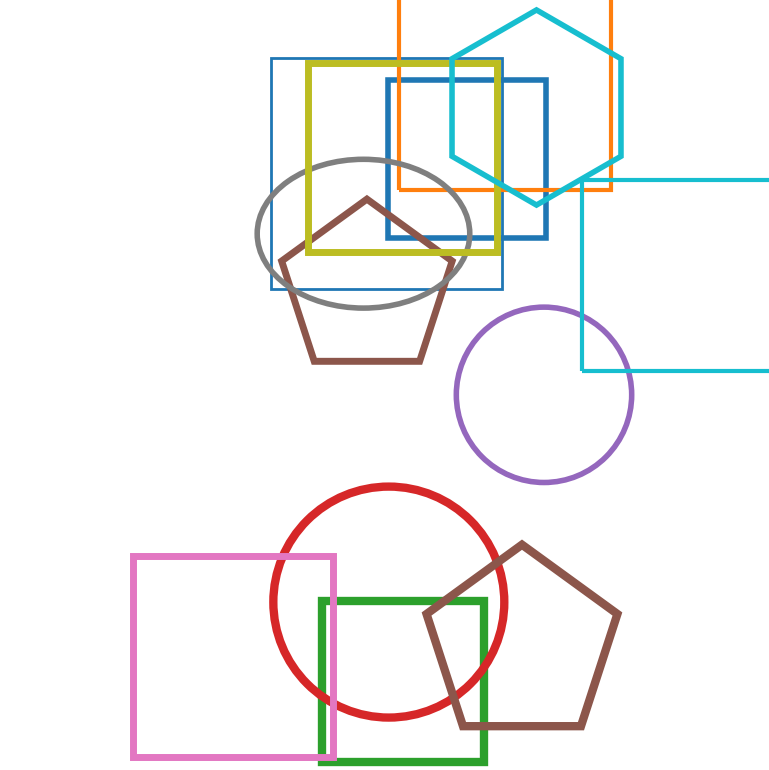[{"shape": "square", "thickness": 1, "radius": 0.75, "center": [0.502, 0.774]}, {"shape": "square", "thickness": 2, "radius": 0.51, "center": [0.606, 0.794]}, {"shape": "square", "thickness": 1.5, "radius": 0.69, "center": [0.656, 0.892]}, {"shape": "square", "thickness": 3, "radius": 0.52, "center": [0.524, 0.115]}, {"shape": "circle", "thickness": 3, "radius": 0.75, "center": [0.505, 0.218]}, {"shape": "circle", "thickness": 2, "radius": 0.57, "center": [0.706, 0.487]}, {"shape": "pentagon", "thickness": 2.5, "radius": 0.58, "center": [0.477, 0.625]}, {"shape": "pentagon", "thickness": 3, "radius": 0.65, "center": [0.678, 0.162]}, {"shape": "square", "thickness": 2.5, "radius": 0.65, "center": [0.303, 0.147]}, {"shape": "oval", "thickness": 2, "radius": 0.69, "center": [0.472, 0.696]}, {"shape": "square", "thickness": 2.5, "radius": 0.61, "center": [0.523, 0.795]}, {"shape": "square", "thickness": 1.5, "radius": 0.62, "center": [0.88, 0.642]}, {"shape": "hexagon", "thickness": 2, "radius": 0.63, "center": [0.697, 0.86]}]